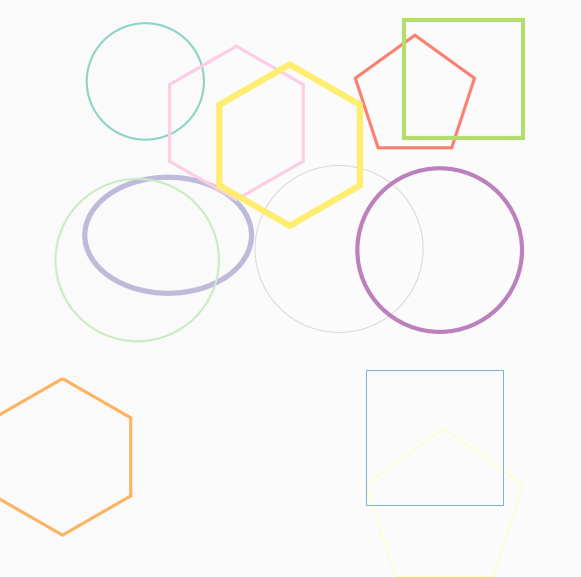[{"shape": "circle", "thickness": 1, "radius": 0.5, "center": [0.25, 0.858]}, {"shape": "pentagon", "thickness": 0.5, "radius": 0.71, "center": [0.764, 0.116]}, {"shape": "oval", "thickness": 2.5, "radius": 0.72, "center": [0.289, 0.592]}, {"shape": "pentagon", "thickness": 1.5, "radius": 0.54, "center": [0.714, 0.83]}, {"shape": "square", "thickness": 0.5, "radius": 0.59, "center": [0.747, 0.242]}, {"shape": "hexagon", "thickness": 1.5, "radius": 0.68, "center": [0.108, 0.208]}, {"shape": "square", "thickness": 2, "radius": 0.51, "center": [0.797, 0.863]}, {"shape": "hexagon", "thickness": 1.5, "radius": 0.66, "center": [0.407, 0.786]}, {"shape": "circle", "thickness": 0.5, "radius": 0.72, "center": [0.583, 0.568]}, {"shape": "circle", "thickness": 2, "radius": 0.71, "center": [0.756, 0.566]}, {"shape": "circle", "thickness": 1, "radius": 0.7, "center": [0.236, 0.549]}, {"shape": "hexagon", "thickness": 3, "radius": 0.7, "center": [0.498, 0.748]}]